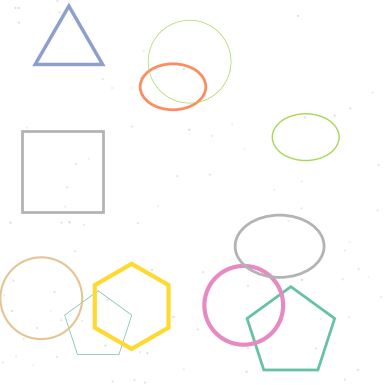[{"shape": "pentagon", "thickness": 2, "radius": 0.6, "center": [0.755, 0.136]}, {"shape": "pentagon", "thickness": 0.5, "radius": 0.46, "center": [0.255, 0.153]}, {"shape": "oval", "thickness": 2, "radius": 0.43, "center": [0.449, 0.775]}, {"shape": "triangle", "thickness": 2.5, "radius": 0.51, "center": [0.179, 0.883]}, {"shape": "circle", "thickness": 3, "radius": 0.51, "center": [0.633, 0.207]}, {"shape": "circle", "thickness": 0.5, "radius": 0.54, "center": [0.492, 0.84]}, {"shape": "oval", "thickness": 1, "radius": 0.43, "center": [0.794, 0.644]}, {"shape": "hexagon", "thickness": 3, "radius": 0.55, "center": [0.342, 0.204]}, {"shape": "circle", "thickness": 1.5, "radius": 0.53, "center": [0.107, 0.225]}, {"shape": "square", "thickness": 2, "radius": 0.53, "center": [0.162, 0.554]}, {"shape": "oval", "thickness": 2, "radius": 0.58, "center": [0.726, 0.36]}]